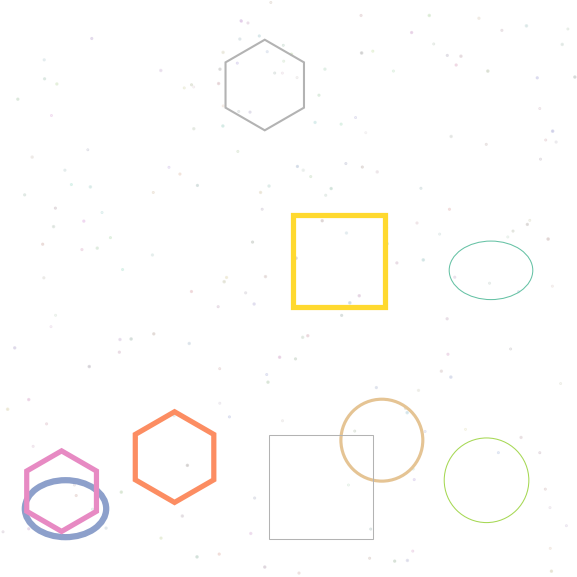[{"shape": "oval", "thickness": 0.5, "radius": 0.36, "center": [0.85, 0.531]}, {"shape": "hexagon", "thickness": 2.5, "radius": 0.39, "center": [0.302, 0.208]}, {"shape": "oval", "thickness": 3, "radius": 0.35, "center": [0.113, 0.118]}, {"shape": "hexagon", "thickness": 2.5, "radius": 0.35, "center": [0.107, 0.149]}, {"shape": "circle", "thickness": 0.5, "radius": 0.37, "center": [0.842, 0.168]}, {"shape": "square", "thickness": 2.5, "radius": 0.4, "center": [0.587, 0.547]}, {"shape": "circle", "thickness": 1.5, "radius": 0.35, "center": [0.661, 0.237]}, {"shape": "square", "thickness": 0.5, "radius": 0.45, "center": [0.556, 0.156]}, {"shape": "hexagon", "thickness": 1, "radius": 0.39, "center": [0.458, 0.852]}]